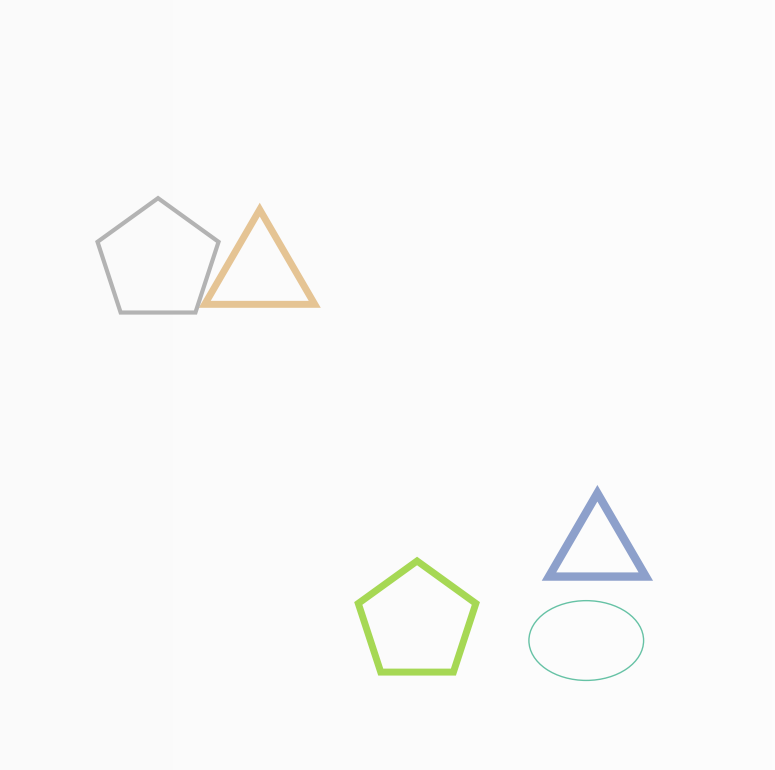[{"shape": "oval", "thickness": 0.5, "radius": 0.37, "center": [0.756, 0.168]}, {"shape": "triangle", "thickness": 3, "radius": 0.36, "center": [0.771, 0.287]}, {"shape": "pentagon", "thickness": 2.5, "radius": 0.4, "center": [0.538, 0.192]}, {"shape": "triangle", "thickness": 2.5, "radius": 0.41, "center": [0.335, 0.646]}, {"shape": "pentagon", "thickness": 1.5, "radius": 0.41, "center": [0.204, 0.661]}]